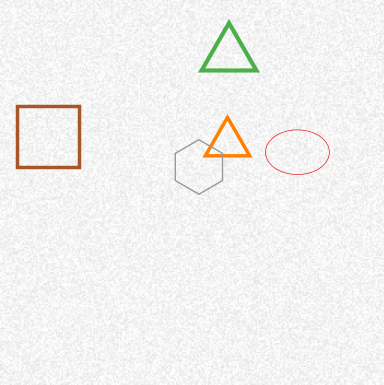[{"shape": "oval", "thickness": 0.5, "radius": 0.41, "center": [0.773, 0.605]}, {"shape": "triangle", "thickness": 3, "radius": 0.41, "center": [0.595, 0.858]}, {"shape": "triangle", "thickness": 2.5, "radius": 0.33, "center": [0.591, 0.629]}, {"shape": "square", "thickness": 2.5, "radius": 0.4, "center": [0.125, 0.646]}, {"shape": "hexagon", "thickness": 1, "radius": 0.35, "center": [0.517, 0.566]}]